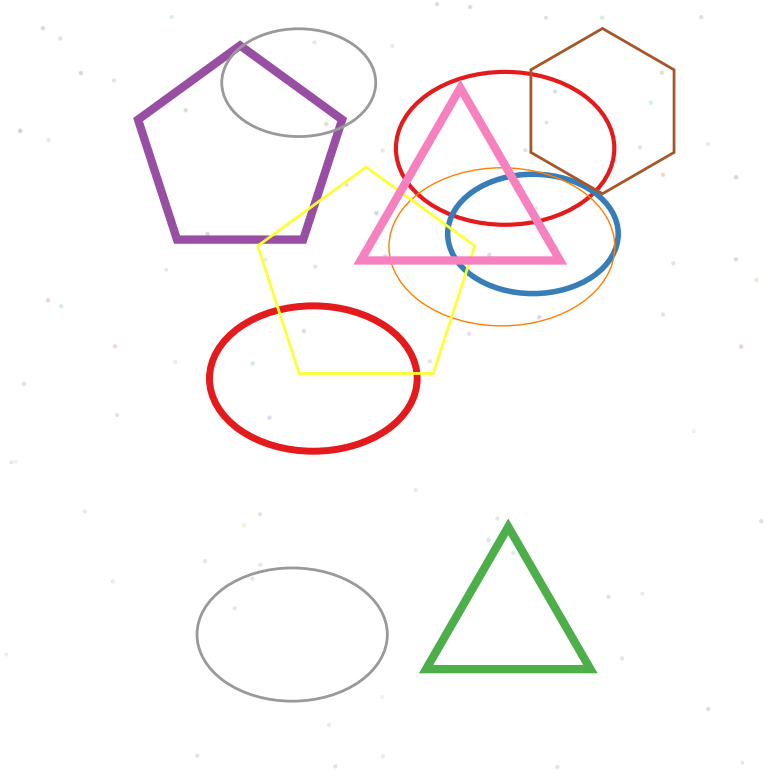[{"shape": "oval", "thickness": 2.5, "radius": 0.67, "center": [0.407, 0.508]}, {"shape": "oval", "thickness": 1.5, "radius": 0.71, "center": [0.656, 0.807]}, {"shape": "oval", "thickness": 2, "radius": 0.55, "center": [0.692, 0.696]}, {"shape": "triangle", "thickness": 3, "radius": 0.62, "center": [0.66, 0.193]}, {"shape": "pentagon", "thickness": 3, "radius": 0.7, "center": [0.312, 0.802]}, {"shape": "oval", "thickness": 0.5, "radius": 0.73, "center": [0.652, 0.679]}, {"shape": "pentagon", "thickness": 1, "radius": 0.74, "center": [0.476, 0.635]}, {"shape": "hexagon", "thickness": 1, "radius": 0.54, "center": [0.782, 0.856]}, {"shape": "triangle", "thickness": 3, "radius": 0.75, "center": [0.598, 0.736]}, {"shape": "oval", "thickness": 1, "radius": 0.62, "center": [0.379, 0.176]}, {"shape": "oval", "thickness": 1, "radius": 0.5, "center": [0.388, 0.893]}]